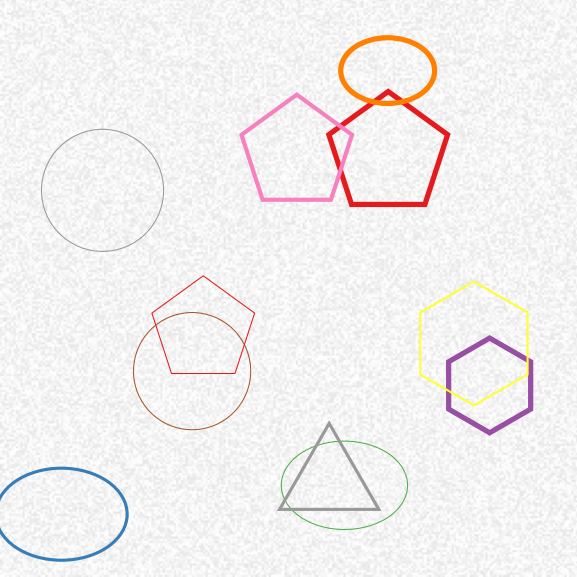[{"shape": "pentagon", "thickness": 2.5, "radius": 0.54, "center": [0.672, 0.733]}, {"shape": "pentagon", "thickness": 0.5, "radius": 0.47, "center": [0.352, 0.428]}, {"shape": "oval", "thickness": 1.5, "radius": 0.57, "center": [0.106, 0.109]}, {"shape": "oval", "thickness": 0.5, "radius": 0.55, "center": [0.596, 0.159]}, {"shape": "hexagon", "thickness": 2.5, "radius": 0.41, "center": [0.848, 0.332]}, {"shape": "oval", "thickness": 2.5, "radius": 0.41, "center": [0.671, 0.877]}, {"shape": "hexagon", "thickness": 1, "radius": 0.54, "center": [0.821, 0.404]}, {"shape": "circle", "thickness": 0.5, "radius": 0.51, "center": [0.333, 0.356]}, {"shape": "pentagon", "thickness": 2, "radius": 0.5, "center": [0.514, 0.735]}, {"shape": "circle", "thickness": 0.5, "radius": 0.53, "center": [0.178, 0.67]}, {"shape": "triangle", "thickness": 1.5, "radius": 0.5, "center": [0.57, 0.167]}]